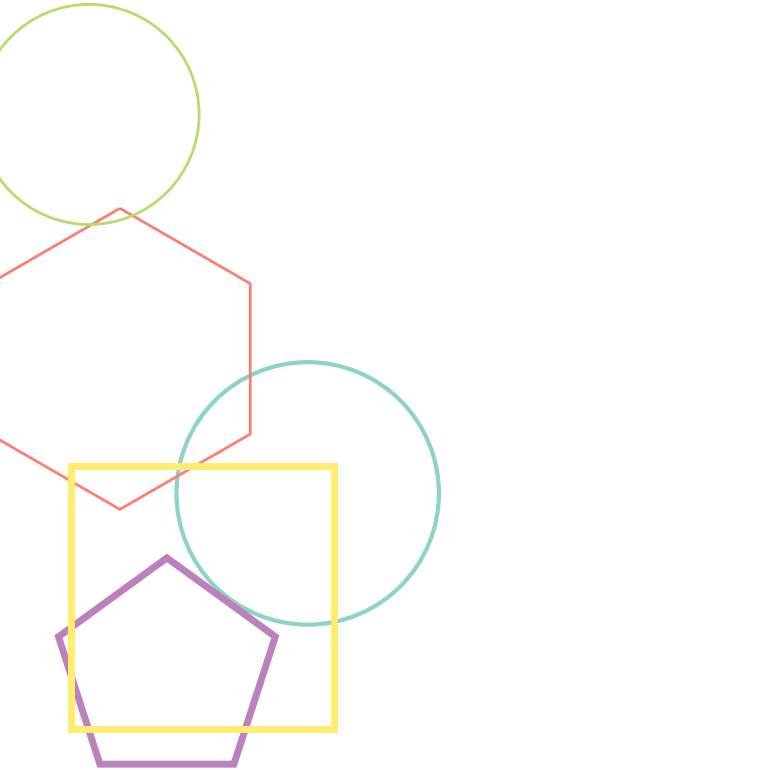[{"shape": "circle", "thickness": 1.5, "radius": 0.85, "center": [0.4, 0.359]}, {"shape": "hexagon", "thickness": 1, "radius": 0.98, "center": [0.156, 0.534]}, {"shape": "circle", "thickness": 1, "radius": 0.71, "center": [0.116, 0.851]}, {"shape": "pentagon", "thickness": 2.5, "radius": 0.74, "center": [0.217, 0.127]}, {"shape": "square", "thickness": 2.5, "radius": 0.85, "center": [0.263, 0.224]}]